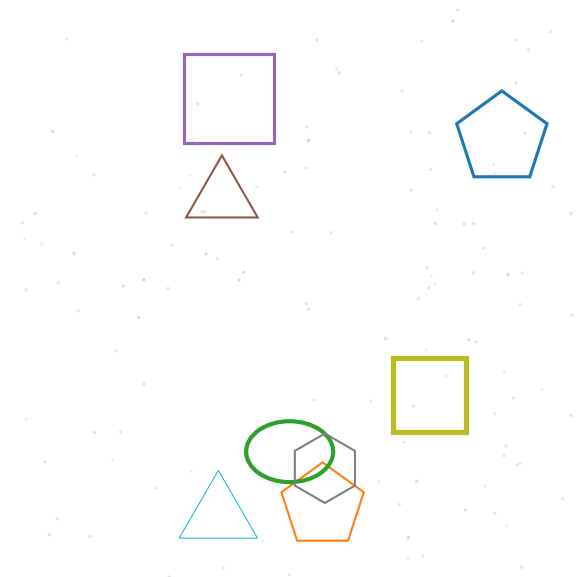[{"shape": "pentagon", "thickness": 1.5, "radius": 0.41, "center": [0.869, 0.76]}, {"shape": "pentagon", "thickness": 1, "radius": 0.37, "center": [0.559, 0.124]}, {"shape": "oval", "thickness": 2, "radius": 0.38, "center": [0.502, 0.217]}, {"shape": "square", "thickness": 1.5, "radius": 0.39, "center": [0.397, 0.828]}, {"shape": "triangle", "thickness": 1, "radius": 0.36, "center": [0.384, 0.658]}, {"shape": "hexagon", "thickness": 1, "radius": 0.3, "center": [0.563, 0.188]}, {"shape": "square", "thickness": 2.5, "radius": 0.32, "center": [0.744, 0.315]}, {"shape": "triangle", "thickness": 0.5, "radius": 0.39, "center": [0.378, 0.106]}]